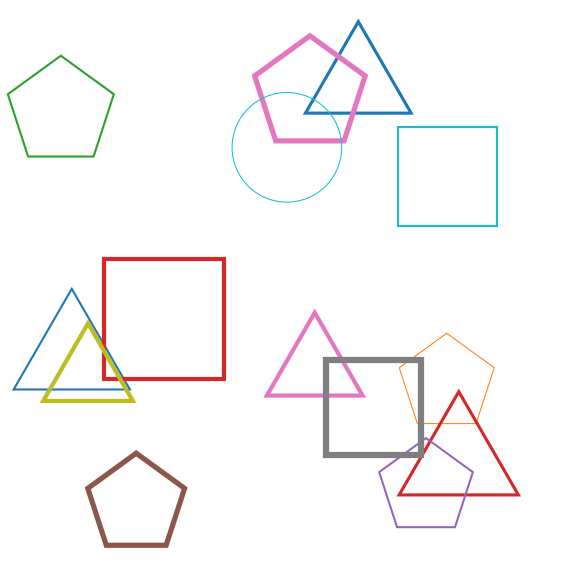[{"shape": "triangle", "thickness": 1, "radius": 0.58, "center": [0.124, 0.383]}, {"shape": "triangle", "thickness": 1.5, "radius": 0.53, "center": [0.62, 0.856]}, {"shape": "pentagon", "thickness": 0.5, "radius": 0.43, "center": [0.774, 0.336]}, {"shape": "pentagon", "thickness": 1, "radius": 0.48, "center": [0.105, 0.806]}, {"shape": "square", "thickness": 2, "radius": 0.52, "center": [0.284, 0.447]}, {"shape": "triangle", "thickness": 1.5, "radius": 0.6, "center": [0.794, 0.202]}, {"shape": "pentagon", "thickness": 1, "radius": 0.43, "center": [0.738, 0.155]}, {"shape": "pentagon", "thickness": 2.5, "radius": 0.44, "center": [0.236, 0.126]}, {"shape": "triangle", "thickness": 2, "radius": 0.48, "center": [0.545, 0.362]}, {"shape": "pentagon", "thickness": 2.5, "radius": 0.5, "center": [0.537, 0.837]}, {"shape": "square", "thickness": 3, "radius": 0.41, "center": [0.646, 0.294]}, {"shape": "triangle", "thickness": 2, "radius": 0.45, "center": [0.152, 0.35]}, {"shape": "square", "thickness": 1, "radius": 0.43, "center": [0.775, 0.693]}, {"shape": "circle", "thickness": 0.5, "radius": 0.47, "center": [0.497, 0.744]}]